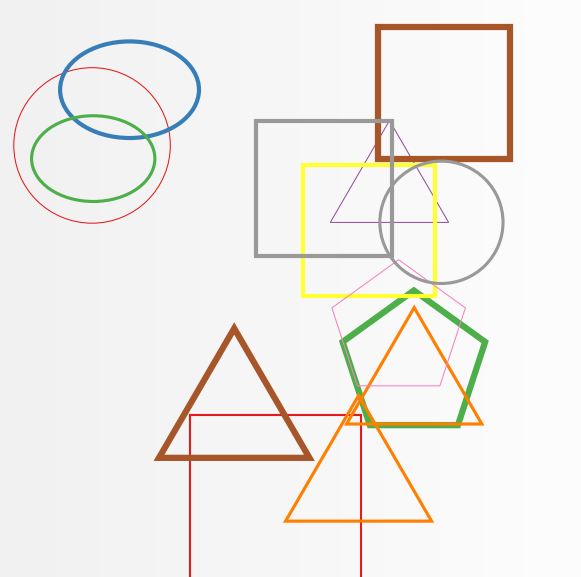[{"shape": "circle", "thickness": 0.5, "radius": 0.67, "center": [0.158, 0.747]}, {"shape": "square", "thickness": 1, "radius": 0.74, "center": [0.474, 0.133]}, {"shape": "oval", "thickness": 2, "radius": 0.6, "center": [0.223, 0.844]}, {"shape": "oval", "thickness": 1.5, "radius": 0.53, "center": [0.16, 0.724]}, {"shape": "pentagon", "thickness": 3, "radius": 0.64, "center": [0.712, 0.367]}, {"shape": "triangle", "thickness": 0.5, "radius": 0.59, "center": [0.67, 0.673]}, {"shape": "triangle", "thickness": 1.5, "radius": 0.67, "center": [0.713, 0.332]}, {"shape": "triangle", "thickness": 1.5, "radius": 0.73, "center": [0.617, 0.169]}, {"shape": "square", "thickness": 2, "radius": 0.57, "center": [0.635, 0.6]}, {"shape": "triangle", "thickness": 3, "radius": 0.75, "center": [0.403, 0.281]}, {"shape": "square", "thickness": 3, "radius": 0.57, "center": [0.764, 0.839]}, {"shape": "pentagon", "thickness": 0.5, "radius": 0.6, "center": [0.686, 0.429]}, {"shape": "square", "thickness": 2, "radius": 0.58, "center": [0.557, 0.673]}, {"shape": "circle", "thickness": 1.5, "radius": 0.53, "center": [0.759, 0.614]}]